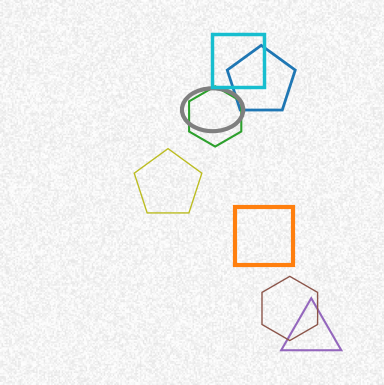[{"shape": "pentagon", "thickness": 2, "radius": 0.46, "center": [0.679, 0.789]}, {"shape": "square", "thickness": 3, "radius": 0.38, "center": [0.685, 0.387]}, {"shape": "hexagon", "thickness": 1.5, "radius": 0.39, "center": [0.559, 0.698]}, {"shape": "triangle", "thickness": 1.5, "radius": 0.45, "center": [0.808, 0.135]}, {"shape": "hexagon", "thickness": 1, "radius": 0.42, "center": [0.753, 0.199]}, {"shape": "oval", "thickness": 3, "radius": 0.4, "center": [0.552, 0.715]}, {"shape": "pentagon", "thickness": 1, "radius": 0.46, "center": [0.436, 0.522]}, {"shape": "square", "thickness": 2.5, "radius": 0.34, "center": [0.619, 0.843]}]